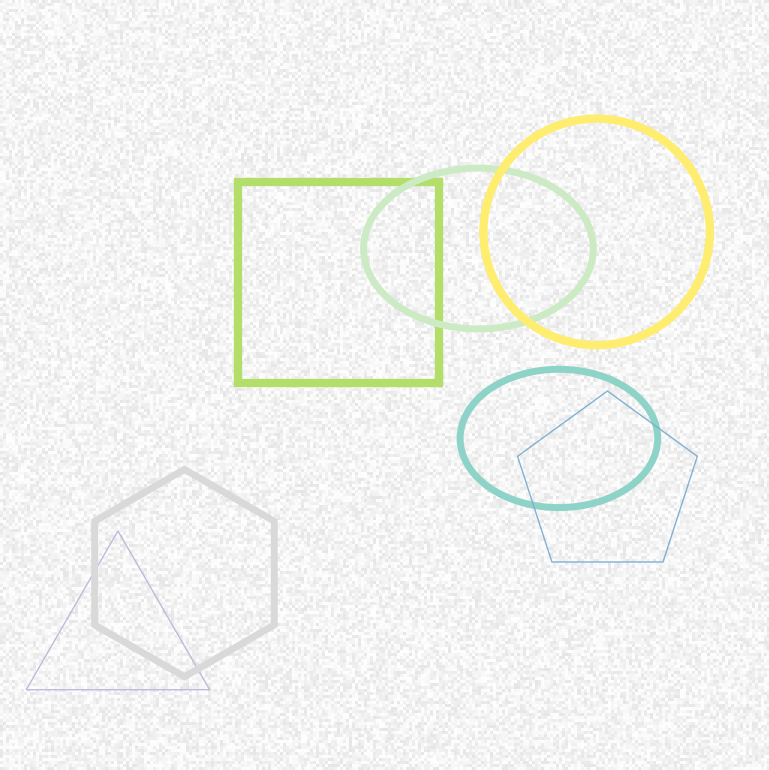[{"shape": "oval", "thickness": 2.5, "radius": 0.64, "center": [0.726, 0.431]}, {"shape": "triangle", "thickness": 0.5, "radius": 0.69, "center": [0.153, 0.173]}, {"shape": "pentagon", "thickness": 0.5, "radius": 0.61, "center": [0.789, 0.369]}, {"shape": "square", "thickness": 3, "radius": 0.65, "center": [0.439, 0.633]}, {"shape": "hexagon", "thickness": 2.5, "radius": 0.67, "center": [0.24, 0.256]}, {"shape": "oval", "thickness": 2.5, "radius": 0.75, "center": [0.621, 0.677]}, {"shape": "circle", "thickness": 3, "radius": 0.74, "center": [0.775, 0.699]}]